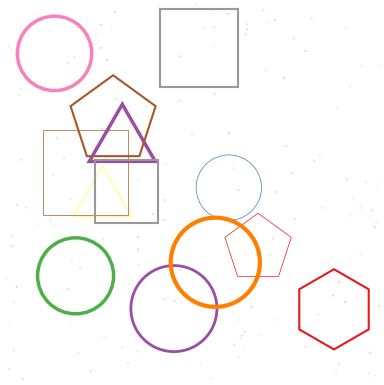[{"shape": "pentagon", "thickness": 0.5, "radius": 0.45, "center": [0.67, 0.356]}, {"shape": "hexagon", "thickness": 1.5, "radius": 0.52, "center": [0.868, 0.197]}, {"shape": "circle", "thickness": 0.5, "radius": 0.42, "center": [0.594, 0.513]}, {"shape": "circle", "thickness": 2.5, "radius": 0.49, "center": [0.196, 0.284]}, {"shape": "triangle", "thickness": 2.5, "radius": 0.49, "center": [0.318, 0.63]}, {"shape": "circle", "thickness": 2, "radius": 0.56, "center": [0.452, 0.198]}, {"shape": "circle", "thickness": 3, "radius": 0.58, "center": [0.559, 0.319]}, {"shape": "triangle", "thickness": 0.5, "radius": 0.43, "center": [0.266, 0.482]}, {"shape": "square", "thickness": 0.5, "radius": 0.55, "center": [0.222, 0.551]}, {"shape": "pentagon", "thickness": 1.5, "radius": 0.58, "center": [0.294, 0.688]}, {"shape": "circle", "thickness": 2.5, "radius": 0.48, "center": [0.142, 0.861]}, {"shape": "square", "thickness": 1.5, "radius": 0.41, "center": [0.328, 0.503]}, {"shape": "square", "thickness": 1.5, "radius": 0.51, "center": [0.518, 0.876]}]